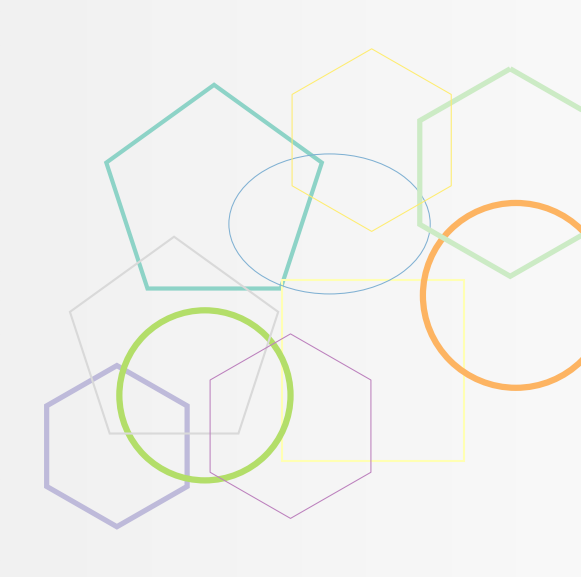[{"shape": "pentagon", "thickness": 2, "radius": 0.97, "center": [0.368, 0.657]}, {"shape": "square", "thickness": 1, "radius": 0.78, "center": [0.642, 0.357]}, {"shape": "hexagon", "thickness": 2.5, "radius": 0.7, "center": [0.201, 0.227]}, {"shape": "oval", "thickness": 0.5, "radius": 0.87, "center": [0.567, 0.611]}, {"shape": "circle", "thickness": 3, "radius": 0.8, "center": [0.888, 0.488]}, {"shape": "circle", "thickness": 3, "radius": 0.74, "center": [0.353, 0.315]}, {"shape": "pentagon", "thickness": 1, "radius": 0.94, "center": [0.299, 0.401]}, {"shape": "hexagon", "thickness": 0.5, "radius": 0.8, "center": [0.5, 0.261]}, {"shape": "hexagon", "thickness": 2.5, "radius": 0.9, "center": [0.878, 0.7]}, {"shape": "hexagon", "thickness": 0.5, "radius": 0.79, "center": [0.639, 0.757]}]